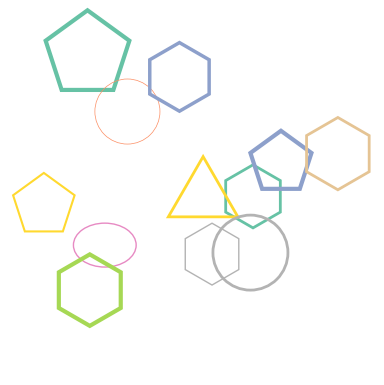[{"shape": "pentagon", "thickness": 3, "radius": 0.57, "center": [0.227, 0.859]}, {"shape": "hexagon", "thickness": 2, "radius": 0.41, "center": [0.657, 0.49]}, {"shape": "circle", "thickness": 0.5, "radius": 0.42, "center": [0.331, 0.71]}, {"shape": "pentagon", "thickness": 3, "radius": 0.42, "center": [0.73, 0.577]}, {"shape": "hexagon", "thickness": 2.5, "radius": 0.45, "center": [0.466, 0.8]}, {"shape": "oval", "thickness": 1, "radius": 0.41, "center": [0.272, 0.363]}, {"shape": "hexagon", "thickness": 3, "radius": 0.46, "center": [0.233, 0.246]}, {"shape": "pentagon", "thickness": 1.5, "radius": 0.42, "center": [0.114, 0.467]}, {"shape": "triangle", "thickness": 2, "radius": 0.52, "center": [0.528, 0.489]}, {"shape": "hexagon", "thickness": 2, "radius": 0.47, "center": [0.878, 0.601]}, {"shape": "circle", "thickness": 2, "radius": 0.49, "center": [0.65, 0.344]}, {"shape": "hexagon", "thickness": 1, "radius": 0.4, "center": [0.551, 0.34]}]